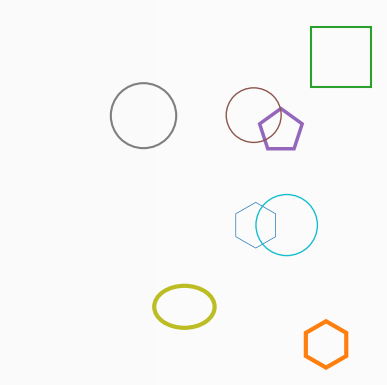[{"shape": "hexagon", "thickness": 0.5, "radius": 0.3, "center": [0.66, 0.415]}, {"shape": "hexagon", "thickness": 3, "radius": 0.3, "center": [0.841, 0.105]}, {"shape": "square", "thickness": 1.5, "radius": 0.39, "center": [0.881, 0.853]}, {"shape": "pentagon", "thickness": 2.5, "radius": 0.29, "center": [0.725, 0.66]}, {"shape": "circle", "thickness": 1, "radius": 0.35, "center": [0.655, 0.701]}, {"shape": "circle", "thickness": 1.5, "radius": 0.42, "center": [0.37, 0.7]}, {"shape": "oval", "thickness": 3, "radius": 0.39, "center": [0.476, 0.203]}, {"shape": "circle", "thickness": 1, "radius": 0.4, "center": [0.74, 0.415]}]